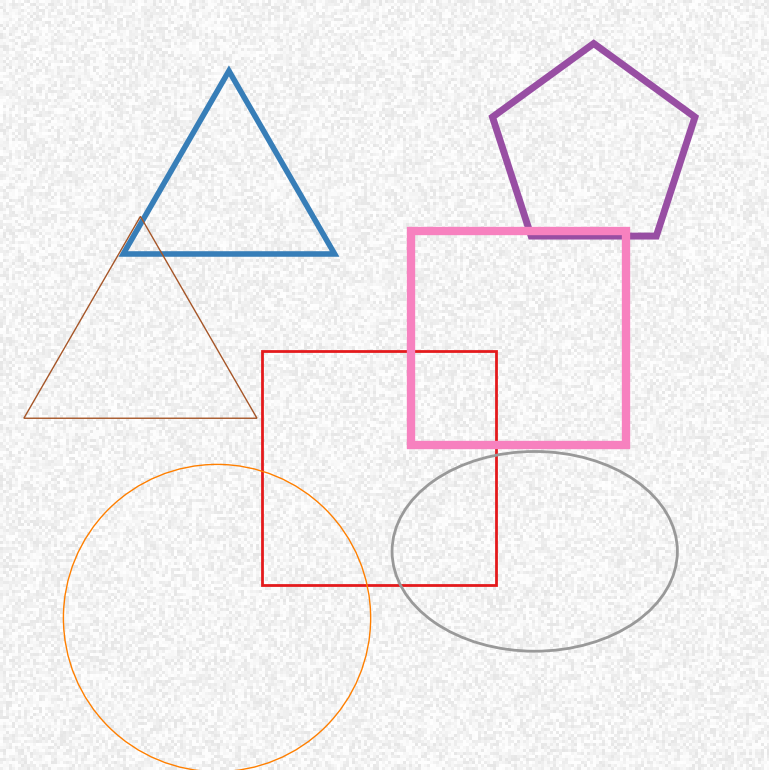[{"shape": "square", "thickness": 1, "radius": 0.76, "center": [0.493, 0.392]}, {"shape": "triangle", "thickness": 2, "radius": 0.79, "center": [0.297, 0.749]}, {"shape": "pentagon", "thickness": 2.5, "radius": 0.69, "center": [0.771, 0.805]}, {"shape": "circle", "thickness": 0.5, "radius": 1.0, "center": [0.282, 0.197]}, {"shape": "triangle", "thickness": 0.5, "radius": 0.87, "center": [0.182, 0.544]}, {"shape": "square", "thickness": 3, "radius": 0.7, "center": [0.673, 0.561]}, {"shape": "oval", "thickness": 1, "radius": 0.93, "center": [0.694, 0.284]}]